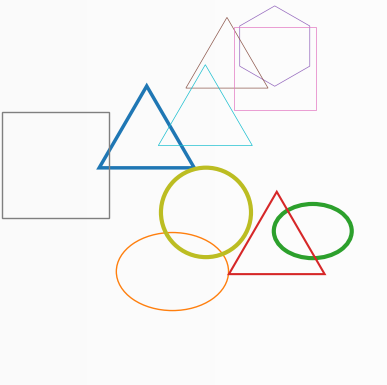[{"shape": "triangle", "thickness": 2.5, "radius": 0.71, "center": [0.379, 0.635]}, {"shape": "oval", "thickness": 1, "radius": 0.72, "center": [0.445, 0.295]}, {"shape": "oval", "thickness": 3, "radius": 0.5, "center": [0.807, 0.4]}, {"shape": "triangle", "thickness": 1.5, "radius": 0.71, "center": [0.714, 0.359]}, {"shape": "hexagon", "thickness": 0.5, "radius": 0.52, "center": [0.709, 0.88]}, {"shape": "triangle", "thickness": 0.5, "radius": 0.61, "center": [0.586, 0.832]}, {"shape": "square", "thickness": 0.5, "radius": 0.53, "center": [0.709, 0.822]}, {"shape": "square", "thickness": 1, "radius": 0.69, "center": [0.143, 0.572]}, {"shape": "circle", "thickness": 3, "radius": 0.58, "center": [0.532, 0.448]}, {"shape": "triangle", "thickness": 0.5, "radius": 0.7, "center": [0.53, 0.692]}]